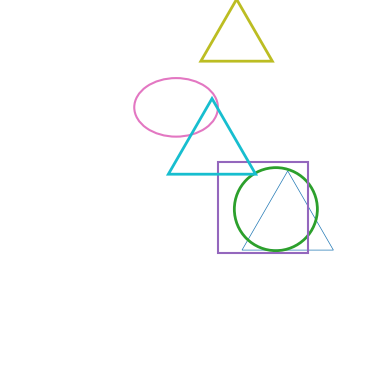[{"shape": "triangle", "thickness": 0.5, "radius": 0.69, "center": [0.747, 0.419]}, {"shape": "circle", "thickness": 2, "radius": 0.54, "center": [0.717, 0.457]}, {"shape": "square", "thickness": 1.5, "radius": 0.59, "center": [0.683, 0.461]}, {"shape": "oval", "thickness": 1.5, "radius": 0.54, "center": [0.457, 0.721]}, {"shape": "triangle", "thickness": 2, "radius": 0.54, "center": [0.615, 0.895]}, {"shape": "triangle", "thickness": 2, "radius": 0.65, "center": [0.551, 0.613]}]